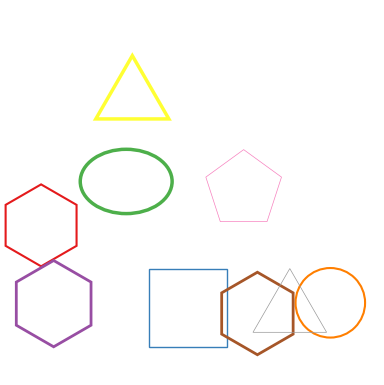[{"shape": "hexagon", "thickness": 1.5, "radius": 0.53, "center": [0.107, 0.415]}, {"shape": "square", "thickness": 1, "radius": 0.51, "center": [0.488, 0.2]}, {"shape": "oval", "thickness": 2.5, "radius": 0.6, "center": [0.328, 0.529]}, {"shape": "hexagon", "thickness": 2, "radius": 0.56, "center": [0.139, 0.211]}, {"shape": "circle", "thickness": 1.5, "radius": 0.45, "center": [0.858, 0.214]}, {"shape": "triangle", "thickness": 2.5, "radius": 0.55, "center": [0.344, 0.746]}, {"shape": "hexagon", "thickness": 2, "radius": 0.54, "center": [0.669, 0.186]}, {"shape": "pentagon", "thickness": 0.5, "radius": 0.52, "center": [0.633, 0.508]}, {"shape": "triangle", "thickness": 0.5, "radius": 0.55, "center": [0.753, 0.192]}]